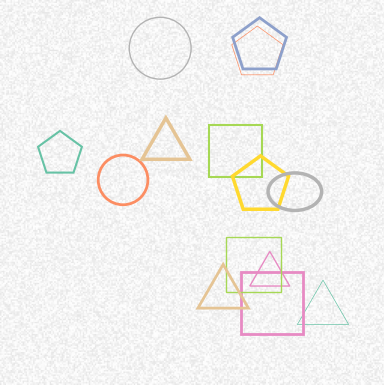[{"shape": "triangle", "thickness": 0.5, "radius": 0.38, "center": [0.839, 0.196]}, {"shape": "pentagon", "thickness": 1.5, "radius": 0.3, "center": [0.156, 0.6]}, {"shape": "pentagon", "thickness": 0.5, "radius": 0.35, "center": [0.668, 0.862]}, {"shape": "circle", "thickness": 2, "radius": 0.32, "center": [0.32, 0.533]}, {"shape": "pentagon", "thickness": 2, "radius": 0.37, "center": [0.674, 0.88]}, {"shape": "square", "thickness": 2, "radius": 0.4, "center": [0.707, 0.213]}, {"shape": "triangle", "thickness": 1, "radius": 0.3, "center": [0.701, 0.287]}, {"shape": "square", "thickness": 1, "radius": 0.36, "center": [0.658, 0.313]}, {"shape": "square", "thickness": 1.5, "radius": 0.34, "center": [0.612, 0.607]}, {"shape": "pentagon", "thickness": 2.5, "radius": 0.38, "center": [0.677, 0.519]}, {"shape": "triangle", "thickness": 2.5, "radius": 0.36, "center": [0.431, 0.622]}, {"shape": "triangle", "thickness": 2, "radius": 0.38, "center": [0.58, 0.237]}, {"shape": "oval", "thickness": 2.5, "radius": 0.35, "center": [0.766, 0.502]}, {"shape": "circle", "thickness": 1, "radius": 0.4, "center": [0.416, 0.875]}]